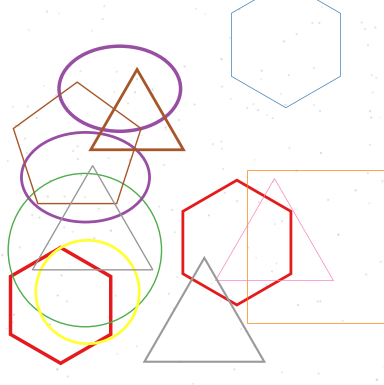[{"shape": "hexagon", "thickness": 2, "radius": 0.81, "center": [0.615, 0.37]}, {"shape": "hexagon", "thickness": 2.5, "radius": 0.75, "center": [0.157, 0.207]}, {"shape": "hexagon", "thickness": 0.5, "radius": 0.82, "center": [0.743, 0.884]}, {"shape": "circle", "thickness": 1, "radius": 1.0, "center": [0.22, 0.35]}, {"shape": "oval", "thickness": 2.5, "radius": 0.79, "center": [0.311, 0.77]}, {"shape": "oval", "thickness": 2, "radius": 0.83, "center": [0.222, 0.54]}, {"shape": "square", "thickness": 0.5, "radius": 0.99, "center": [0.84, 0.36]}, {"shape": "circle", "thickness": 2, "radius": 0.67, "center": [0.227, 0.242]}, {"shape": "pentagon", "thickness": 1, "radius": 0.87, "center": [0.201, 0.612]}, {"shape": "triangle", "thickness": 2, "radius": 0.7, "center": [0.356, 0.681]}, {"shape": "triangle", "thickness": 0.5, "radius": 0.88, "center": [0.713, 0.359]}, {"shape": "triangle", "thickness": 1, "radius": 0.9, "center": [0.241, 0.389]}, {"shape": "triangle", "thickness": 1.5, "radius": 0.9, "center": [0.531, 0.15]}]